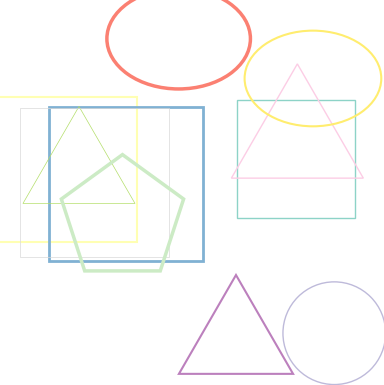[{"shape": "square", "thickness": 1, "radius": 0.77, "center": [0.769, 0.588]}, {"shape": "square", "thickness": 1.5, "radius": 0.94, "center": [0.168, 0.559]}, {"shape": "circle", "thickness": 1, "radius": 0.67, "center": [0.868, 0.135]}, {"shape": "oval", "thickness": 2.5, "radius": 0.93, "center": [0.464, 0.899]}, {"shape": "square", "thickness": 2, "radius": 1.0, "center": [0.328, 0.522]}, {"shape": "triangle", "thickness": 0.5, "radius": 0.84, "center": [0.205, 0.555]}, {"shape": "triangle", "thickness": 1, "radius": 0.99, "center": [0.772, 0.636]}, {"shape": "square", "thickness": 0.5, "radius": 0.97, "center": [0.246, 0.526]}, {"shape": "triangle", "thickness": 1.5, "radius": 0.86, "center": [0.613, 0.115]}, {"shape": "pentagon", "thickness": 2.5, "radius": 0.83, "center": [0.318, 0.431]}, {"shape": "oval", "thickness": 1.5, "radius": 0.89, "center": [0.813, 0.796]}]